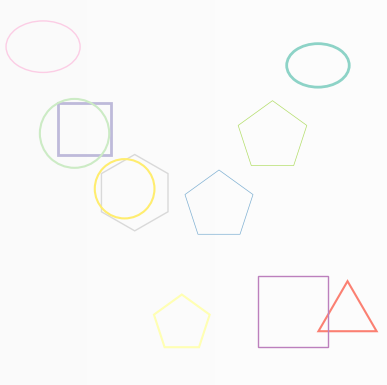[{"shape": "oval", "thickness": 2, "radius": 0.4, "center": [0.821, 0.83]}, {"shape": "pentagon", "thickness": 1.5, "radius": 0.38, "center": [0.469, 0.159]}, {"shape": "square", "thickness": 2, "radius": 0.34, "center": [0.218, 0.666]}, {"shape": "triangle", "thickness": 1.5, "radius": 0.43, "center": [0.897, 0.183]}, {"shape": "pentagon", "thickness": 0.5, "radius": 0.46, "center": [0.565, 0.466]}, {"shape": "pentagon", "thickness": 0.5, "radius": 0.47, "center": [0.703, 0.645]}, {"shape": "oval", "thickness": 1, "radius": 0.48, "center": [0.111, 0.879]}, {"shape": "hexagon", "thickness": 1, "radius": 0.5, "center": [0.348, 0.5]}, {"shape": "square", "thickness": 1, "radius": 0.46, "center": [0.756, 0.19]}, {"shape": "circle", "thickness": 1.5, "radius": 0.45, "center": [0.192, 0.654]}, {"shape": "circle", "thickness": 1.5, "radius": 0.39, "center": [0.322, 0.51]}]